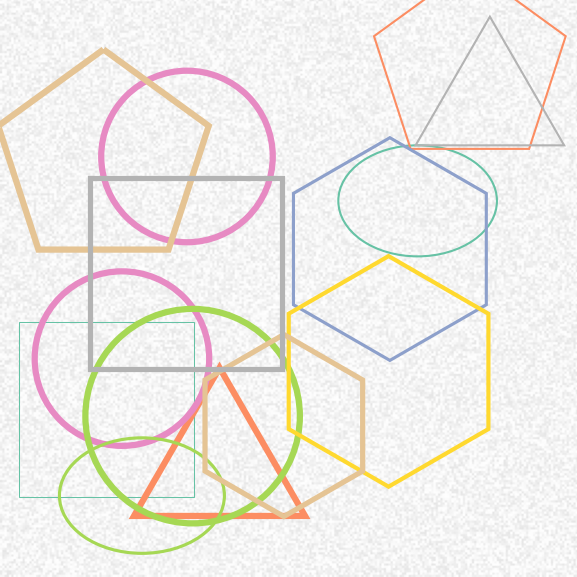[{"shape": "oval", "thickness": 1, "radius": 0.69, "center": [0.723, 0.651]}, {"shape": "square", "thickness": 0.5, "radius": 0.76, "center": [0.184, 0.29]}, {"shape": "triangle", "thickness": 3, "radius": 0.85, "center": [0.38, 0.191]}, {"shape": "pentagon", "thickness": 1, "radius": 0.87, "center": [0.814, 0.883]}, {"shape": "hexagon", "thickness": 1.5, "radius": 0.96, "center": [0.675, 0.568]}, {"shape": "circle", "thickness": 3, "radius": 0.76, "center": [0.211, 0.378]}, {"shape": "circle", "thickness": 3, "radius": 0.74, "center": [0.324, 0.728]}, {"shape": "circle", "thickness": 3, "radius": 0.93, "center": [0.334, 0.279]}, {"shape": "oval", "thickness": 1.5, "radius": 0.71, "center": [0.246, 0.141]}, {"shape": "hexagon", "thickness": 2, "radius": 1.0, "center": [0.673, 0.356]}, {"shape": "pentagon", "thickness": 3, "radius": 0.96, "center": [0.179, 0.722]}, {"shape": "hexagon", "thickness": 2.5, "radius": 0.79, "center": [0.491, 0.262]}, {"shape": "triangle", "thickness": 1, "radius": 0.74, "center": [0.848, 0.822]}, {"shape": "square", "thickness": 2.5, "radius": 0.83, "center": [0.322, 0.525]}]